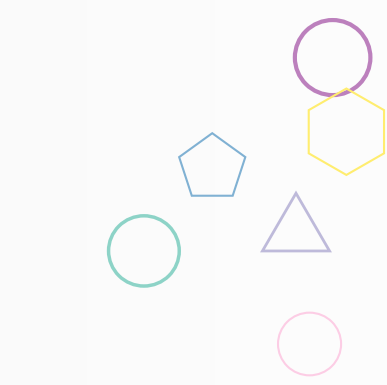[{"shape": "circle", "thickness": 2.5, "radius": 0.46, "center": [0.371, 0.348]}, {"shape": "triangle", "thickness": 2, "radius": 0.5, "center": [0.764, 0.398]}, {"shape": "pentagon", "thickness": 1.5, "radius": 0.45, "center": [0.548, 0.564]}, {"shape": "circle", "thickness": 1.5, "radius": 0.41, "center": [0.799, 0.107]}, {"shape": "circle", "thickness": 3, "radius": 0.49, "center": [0.858, 0.85]}, {"shape": "hexagon", "thickness": 1.5, "radius": 0.56, "center": [0.894, 0.658]}]